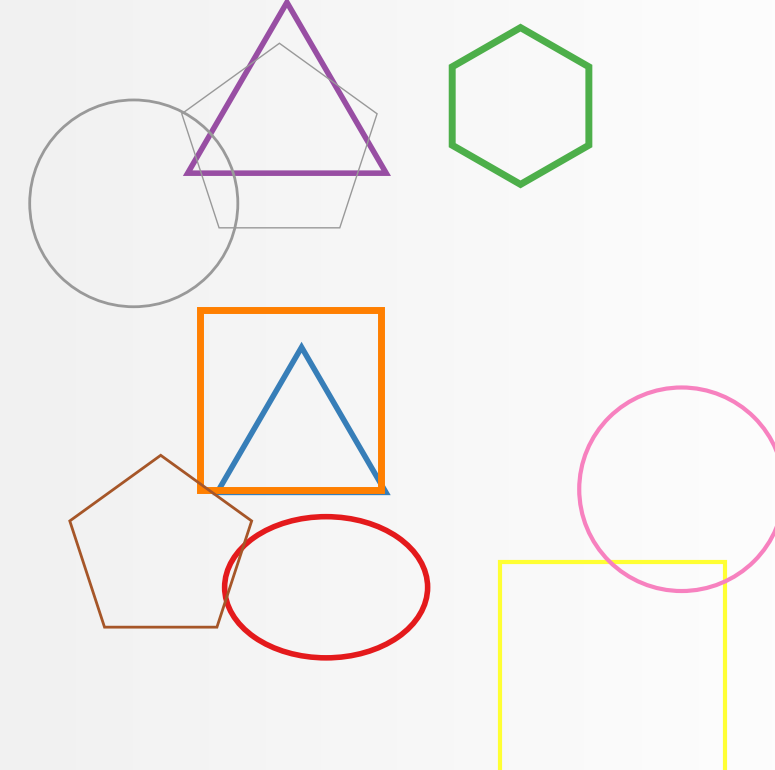[{"shape": "oval", "thickness": 2, "radius": 0.65, "center": [0.421, 0.237]}, {"shape": "triangle", "thickness": 2, "radius": 0.63, "center": [0.389, 0.423]}, {"shape": "hexagon", "thickness": 2.5, "radius": 0.51, "center": [0.672, 0.862]}, {"shape": "triangle", "thickness": 2, "radius": 0.74, "center": [0.37, 0.849]}, {"shape": "square", "thickness": 2.5, "radius": 0.58, "center": [0.375, 0.481]}, {"shape": "square", "thickness": 1.5, "radius": 0.73, "center": [0.791, 0.126]}, {"shape": "pentagon", "thickness": 1, "radius": 0.62, "center": [0.207, 0.285]}, {"shape": "circle", "thickness": 1.5, "radius": 0.66, "center": [0.88, 0.365]}, {"shape": "circle", "thickness": 1, "radius": 0.67, "center": [0.173, 0.736]}, {"shape": "pentagon", "thickness": 0.5, "radius": 0.66, "center": [0.361, 0.811]}]